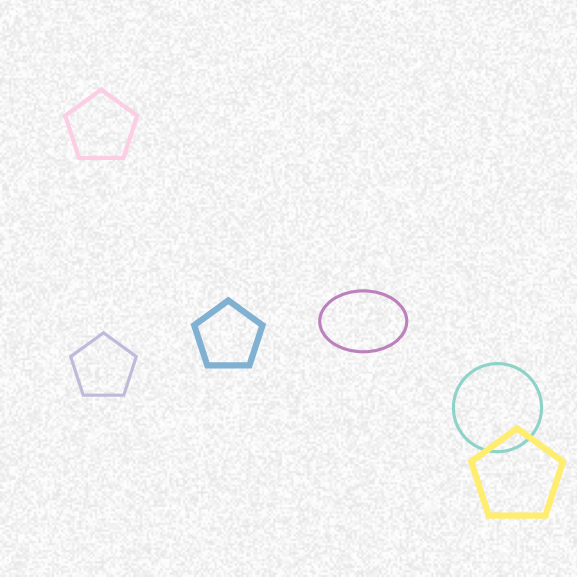[{"shape": "circle", "thickness": 1.5, "radius": 0.38, "center": [0.861, 0.293]}, {"shape": "pentagon", "thickness": 1.5, "radius": 0.3, "center": [0.179, 0.363]}, {"shape": "pentagon", "thickness": 3, "radius": 0.31, "center": [0.395, 0.417]}, {"shape": "pentagon", "thickness": 2, "radius": 0.33, "center": [0.175, 0.779]}, {"shape": "oval", "thickness": 1.5, "radius": 0.38, "center": [0.629, 0.443]}, {"shape": "pentagon", "thickness": 3, "radius": 0.42, "center": [0.895, 0.174]}]